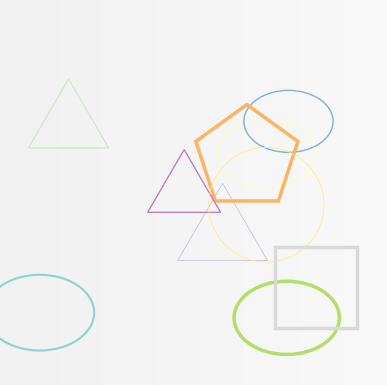[{"shape": "oval", "thickness": 1.5, "radius": 0.7, "center": [0.102, 0.188]}, {"shape": "oval", "thickness": 0.5, "radius": 0.64, "center": [0.69, 0.601]}, {"shape": "triangle", "thickness": 0.5, "radius": 0.67, "center": [0.574, 0.39]}, {"shape": "oval", "thickness": 1, "radius": 0.58, "center": [0.744, 0.685]}, {"shape": "pentagon", "thickness": 2.5, "radius": 0.69, "center": [0.637, 0.59]}, {"shape": "oval", "thickness": 2.5, "radius": 0.68, "center": [0.74, 0.174]}, {"shape": "square", "thickness": 2.5, "radius": 0.53, "center": [0.816, 0.254]}, {"shape": "triangle", "thickness": 1, "radius": 0.54, "center": [0.475, 0.503]}, {"shape": "triangle", "thickness": 1, "radius": 0.6, "center": [0.177, 0.676]}, {"shape": "circle", "thickness": 0.5, "radius": 0.74, "center": [0.687, 0.468]}]